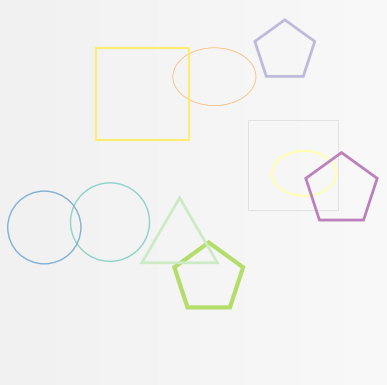[{"shape": "circle", "thickness": 1, "radius": 0.51, "center": [0.284, 0.423]}, {"shape": "oval", "thickness": 1.5, "radius": 0.42, "center": [0.785, 0.55]}, {"shape": "pentagon", "thickness": 2, "radius": 0.41, "center": [0.735, 0.867]}, {"shape": "circle", "thickness": 1, "radius": 0.47, "center": [0.114, 0.409]}, {"shape": "oval", "thickness": 0.5, "radius": 0.54, "center": [0.553, 0.801]}, {"shape": "pentagon", "thickness": 3, "radius": 0.47, "center": [0.539, 0.277]}, {"shape": "square", "thickness": 0.5, "radius": 0.58, "center": [0.757, 0.571]}, {"shape": "pentagon", "thickness": 2, "radius": 0.48, "center": [0.881, 0.507]}, {"shape": "triangle", "thickness": 2, "radius": 0.56, "center": [0.464, 0.374]}, {"shape": "square", "thickness": 1.5, "radius": 0.6, "center": [0.368, 0.756]}]